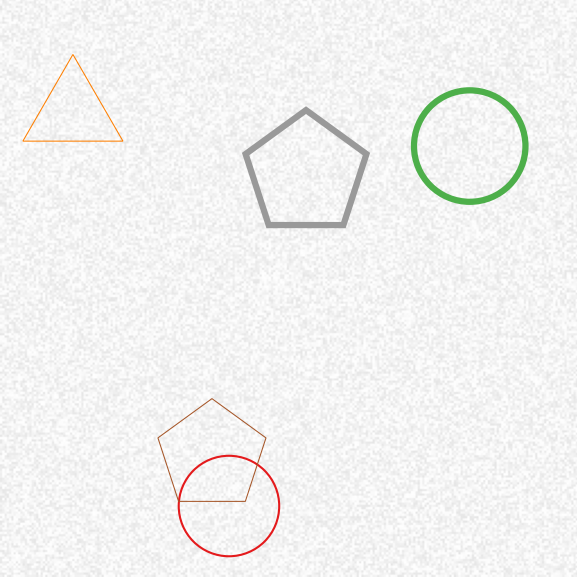[{"shape": "circle", "thickness": 1, "radius": 0.44, "center": [0.396, 0.123]}, {"shape": "circle", "thickness": 3, "radius": 0.48, "center": [0.813, 0.746]}, {"shape": "triangle", "thickness": 0.5, "radius": 0.5, "center": [0.126, 0.805]}, {"shape": "pentagon", "thickness": 0.5, "radius": 0.49, "center": [0.367, 0.211]}, {"shape": "pentagon", "thickness": 3, "radius": 0.55, "center": [0.53, 0.698]}]